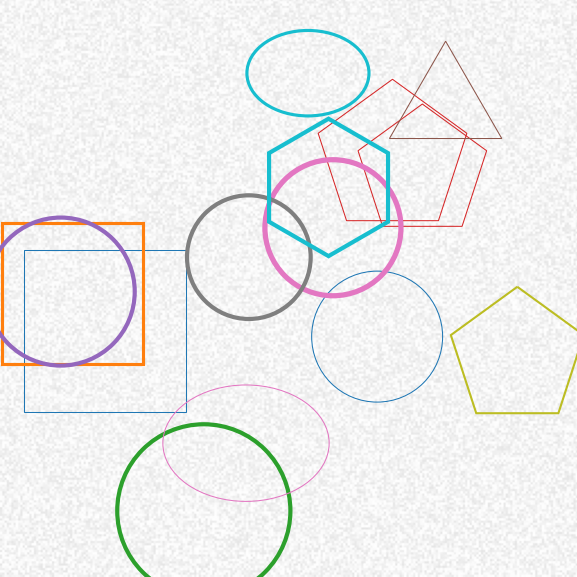[{"shape": "square", "thickness": 0.5, "radius": 0.7, "center": [0.182, 0.425]}, {"shape": "circle", "thickness": 0.5, "radius": 0.57, "center": [0.653, 0.416]}, {"shape": "square", "thickness": 1.5, "radius": 0.61, "center": [0.126, 0.491]}, {"shape": "circle", "thickness": 2, "radius": 0.75, "center": [0.353, 0.115]}, {"shape": "pentagon", "thickness": 0.5, "radius": 0.59, "center": [0.731, 0.702]}, {"shape": "pentagon", "thickness": 0.5, "radius": 0.68, "center": [0.68, 0.727]}, {"shape": "circle", "thickness": 2, "radius": 0.64, "center": [0.105, 0.494]}, {"shape": "triangle", "thickness": 0.5, "radius": 0.56, "center": [0.772, 0.815]}, {"shape": "circle", "thickness": 2.5, "radius": 0.59, "center": [0.577, 0.605]}, {"shape": "oval", "thickness": 0.5, "radius": 0.72, "center": [0.426, 0.232]}, {"shape": "circle", "thickness": 2, "radius": 0.54, "center": [0.431, 0.554]}, {"shape": "pentagon", "thickness": 1, "radius": 0.61, "center": [0.896, 0.381]}, {"shape": "oval", "thickness": 1.5, "radius": 0.53, "center": [0.533, 0.872]}, {"shape": "hexagon", "thickness": 2, "radius": 0.59, "center": [0.569, 0.675]}]